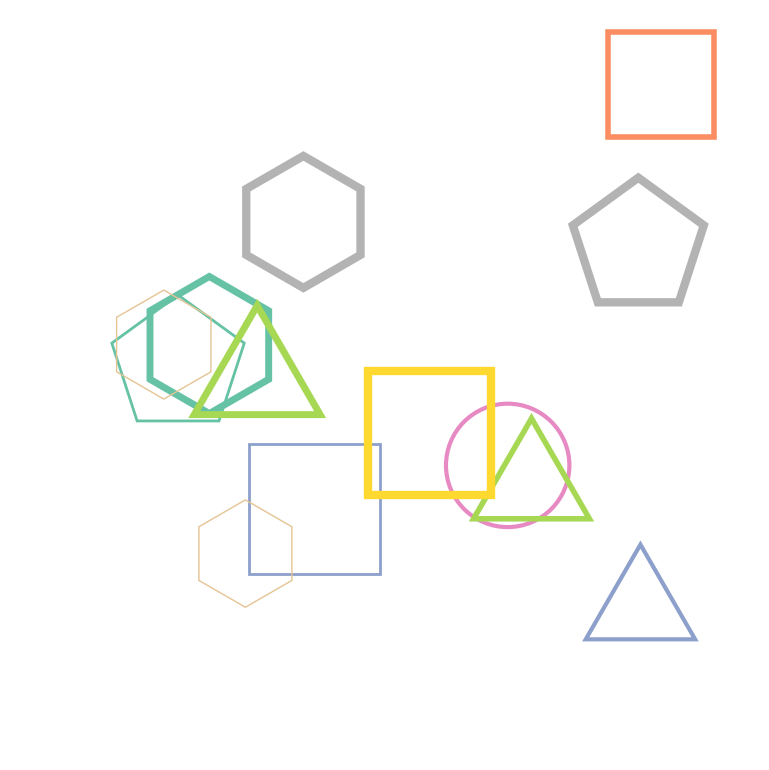[{"shape": "pentagon", "thickness": 1, "radius": 0.45, "center": [0.231, 0.526]}, {"shape": "hexagon", "thickness": 2.5, "radius": 0.44, "center": [0.272, 0.552]}, {"shape": "square", "thickness": 2, "radius": 0.34, "center": [0.858, 0.89]}, {"shape": "triangle", "thickness": 1.5, "radius": 0.41, "center": [0.832, 0.211]}, {"shape": "square", "thickness": 1, "radius": 0.42, "center": [0.408, 0.339]}, {"shape": "circle", "thickness": 1.5, "radius": 0.4, "center": [0.659, 0.396]}, {"shape": "triangle", "thickness": 2, "radius": 0.43, "center": [0.69, 0.37]}, {"shape": "triangle", "thickness": 2.5, "radius": 0.47, "center": [0.334, 0.509]}, {"shape": "square", "thickness": 3, "radius": 0.4, "center": [0.558, 0.437]}, {"shape": "hexagon", "thickness": 0.5, "radius": 0.35, "center": [0.319, 0.281]}, {"shape": "hexagon", "thickness": 0.5, "radius": 0.35, "center": [0.213, 0.553]}, {"shape": "hexagon", "thickness": 3, "radius": 0.43, "center": [0.394, 0.712]}, {"shape": "pentagon", "thickness": 3, "radius": 0.45, "center": [0.829, 0.68]}]